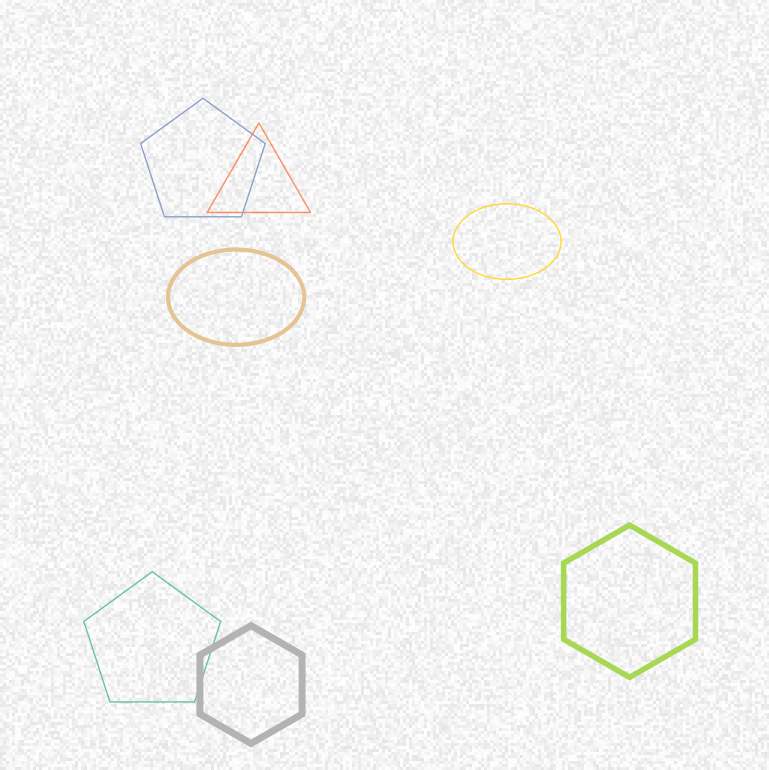[{"shape": "pentagon", "thickness": 0.5, "radius": 0.47, "center": [0.198, 0.164]}, {"shape": "triangle", "thickness": 0.5, "radius": 0.39, "center": [0.336, 0.763]}, {"shape": "pentagon", "thickness": 0.5, "radius": 0.43, "center": [0.264, 0.787]}, {"shape": "hexagon", "thickness": 2, "radius": 0.49, "center": [0.818, 0.219]}, {"shape": "oval", "thickness": 0.5, "radius": 0.35, "center": [0.658, 0.686]}, {"shape": "oval", "thickness": 1.5, "radius": 0.44, "center": [0.307, 0.614]}, {"shape": "hexagon", "thickness": 2.5, "radius": 0.38, "center": [0.326, 0.111]}]